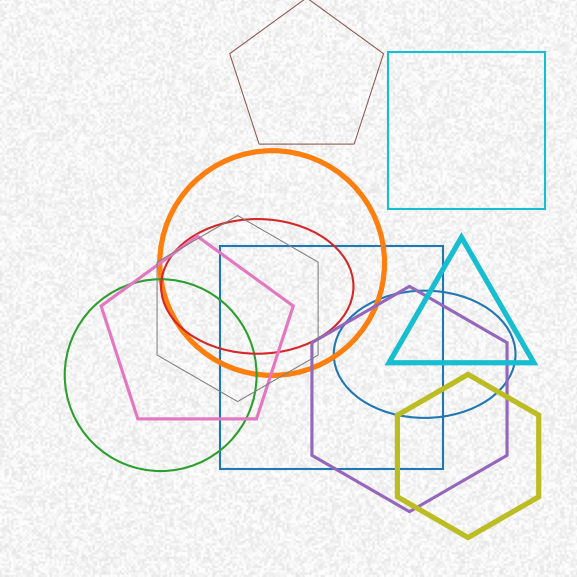[{"shape": "oval", "thickness": 1, "radius": 0.79, "center": [0.735, 0.386]}, {"shape": "square", "thickness": 1, "radius": 0.96, "center": [0.574, 0.38]}, {"shape": "circle", "thickness": 2.5, "radius": 0.97, "center": [0.471, 0.544]}, {"shape": "circle", "thickness": 1, "radius": 0.83, "center": [0.278, 0.35]}, {"shape": "oval", "thickness": 1, "radius": 0.83, "center": [0.446, 0.503]}, {"shape": "hexagon", "thickness": 1.5, "radius": 0.98, "center": [0.709, 0.308]}, {"shape": "pentagon", "thickness": 0.5, "radius": 0.7, "center": [0.531, 0.863]}, {"shape": "pentagon", "thickness": 1.5, "radius": 0.87, "center": [0.341, 0.415]}, {"shape": "hexagon", "thickness": 0.5, "radius": 0.81, "center": [0.411, 0.465]}, {"shape": "hexagon", "thickness": 2.5, "radius": 0.71, "center": [0.81, 0.21]}, {"shape": "square", "thickness": 1, "radius": 0.68, "center": [0.808, 0.774]}, {"shape": "triangle", "thickness": 2.5, "radius": 0.72, "center": [0.799, 0.443]}]